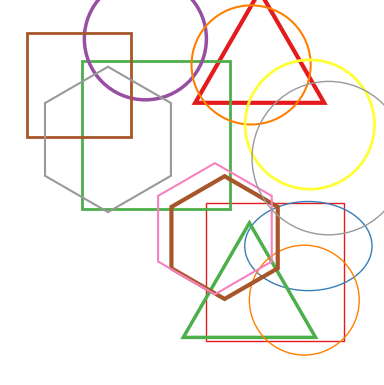[{"shape": "square", "thickness": 1, "radius": 0.89, "center": [0.714, 0.294]}, {"shape": "triangle", "thickness": 3, "radius": 0.97, "center": [0.674, 0.83]}, {"shape": "oval", "thickness": 1, "radius": 0.83, "center": [0.801, 0.361]}, {"shape": "triangle", "thickness": 2.5, "radius": 0.99, "center": [0.648, 0.223]}, {"shape": "square", "thickness": 2, "radius": 0.96, "center": [0.404, 0.65]}, {"shape": "circle", "thickness": 2.5, "radius": 0.79, "center": [0.378, 0.899]}, {"shape": "circle", "thickness": 1, "radius": 0.71, "center": [0.79, 0.22]}, {"shape": "circle", "thickness": 1.5, "radius": 0.77, "center": [0.652, 0.831]}, {"shape": "circle", "thickness": 2, "radius": 0.84, "center": [0.805, 0.677]}, {"shape": "square", "thickness": 2, "radius": 0.68, "center": [0.205, 0.779]}, {"shape": "hexagon", "thickness": 3, "radius": 0.8, "center": [0.583, 0.383]}, {"shape": "hexagon", "thickness": 1.5, "radius": 0.85, "center": [0.558, 0.406]}, {"shape": "circle", "thickness": 1, "radius": 1.0, "center": [0.854, 0.589]}, {"shape": "hexagon", "thickness": 1.5, "radius": 0.94, "center": [0.28, 0.638]}]